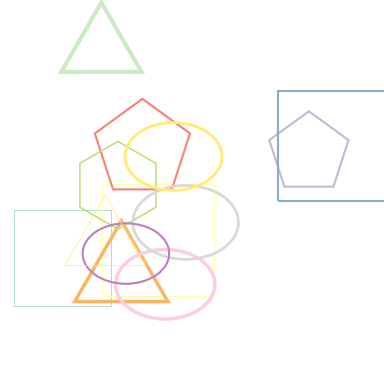[{"shape": "square", "thickness": 0.5, "radius": 0.63, "center": [0.161, 0.33]}, {"shape": "square", "thickness": 1, "radius": 0.73, "center": [0.411, 0.376]}, {"shape": "pentagon", "thickness": 1.5, "radius": 0.54, "center": [0.802, 0.603]}, {"shape": "pentagon", "thickness": 1.5, "radius": 0.65, "center": [0.37, 0.613]}, {"shape": "square", "thickness": 1.5, "radius": 0.71, "center": [0.864, 0.621]}, {"shape": "triangle", "thickness": 2.5, "radius": 0.7, "center": [0.315, 0.287]}, {"shape": "hexagon", "thickness": 1, "radius": 0.57, "center": [0.306, 0.519]}, {"shape": "oval", "thickness": 2.5, "radius": 0.64, "center": [0.429, 0.262]}, {"shape": "oval", "thickness": 2, "radius": 0.69, "center": [0.482, 0.422]}, {"shape": "oval", "thickness": 1.5, "radius": 0.56, "center": [0.327, 0.341]}, {"shape": "triangle", "thickness": 3, "radius": 0.6, "center": [0.263, 0.873]}, {"shape": "triangle", "thickness": 0.5, "radius": 0.61, "center": [0.274, 0.372]}, {"shape": "oval", "thickness": 2, "radius": 0.63, "center": [0.451, 0.593]}]